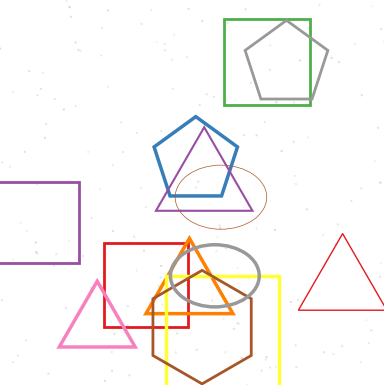[{"shape": "square", "thickness": 2, "radius": 0.54, "center": [0.379, 0.26]}, {"shape": "triangle", "thickness": 1, "radius": 0.66, "center": [0.89, 0.261]}, {"shape": "pentagon", "thickness": 2.5, "radius": 0.57, "center": [0.509, 0.583]}, {"shape": "square", "thickness": 2, "radius": 0.56, "center": [0.693, 0.839]}, {"shape": "triangle", "thickness": 1.5, "radius": 0.72, "center": [0.53, 0.525]}, {"shape": "square", "thickness": 2, "radius": 0.52, "center": [0.101, 0.422]}, {"shape": "triangle", "thickness": 2.5, "radius": 0.65, "center": [0.492, 0.251]}, {"shape": "square", "thickness": 2.5, "radius": 0.73, "center": [0.578, 0.138]}, {"shape": "oval", "thickness": 0.5, "radius": 0.59, "center": [0.574, 0.488]}, {"shape": "hexagon", "thickness": 2, "radius": 0.74, "center": [0.525, 0.15]}, {"shape": "triangle", "thickness": 2.5, "radius": 0.57, "center": [0.253, 0.156]}, {"shape": "pentagon", "thickness": 2, "radius": 0.56, "center": [0.744, 0.834]}, {"shape": "oval", "thickness": 2.5, "radius": 0.58, "center": [0.558, 0.284]}]